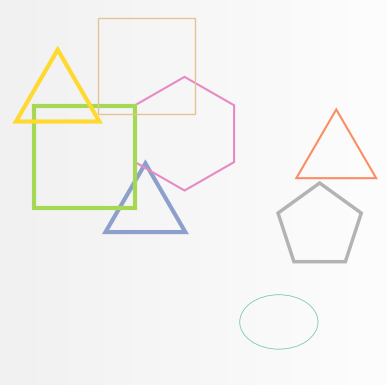[{"shape": "oval", "thickness": 0.5, "radius": 0.5, "center": [0.72, 0.164]}, {"shape": "triangle", "thickness": 1.5, "radius": 0.59, "center": [0.868, 0.597]}, {"shape": "triangle", "thickness": 3, "radius": 0.59, "center": [0.375, 0.457]}, {"shape": "hexagon", "thickness": 1.5, "radius": 0.74, "center": [0.476, 0.653]}, {"shape": "square", "thickness": 3, "radius": 0.66, "center": [0.218, 0.592]}, {"shape": "triangle", "thickness": 3, "radius": 0.62, "center": [0.149, 0.747]}, {"shape": "square", "thickness": 1, "radius": 0.62, "center": [0.377, 0.829]}, {"shape": "pentagon", "thickness": 2.5, "radius": 0.56, "center": [0.825, 0.412]}]